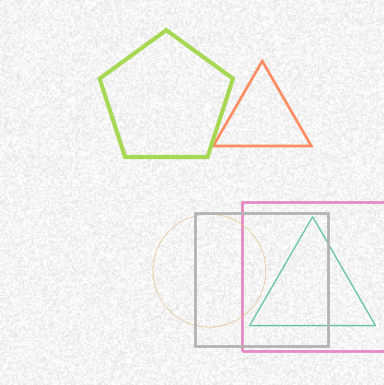[{"shape": "triangle", "thickness": 1, "radius": 0.94, "center": [0.812, 0.249]}, {"shape": "triangle", "thickness": 2, "radius": 0.74, "center": [0.681, 0.694]}, {"shape": "square", "thickness": 2, "radius": 0.97, "center": [0.822, 0.282]}, {"shape": "pentagon", "thickness": 3, "radius": 0.91, "center": [0.432, 0.74]}, {"shape": "circle", "thickness": 0.5, "radius": 0.73, "center": [0.544, 0.297]}, {"shape": "square", "thickness": 2, "radius": 0.86, "center": [0.679, 0.274]}]